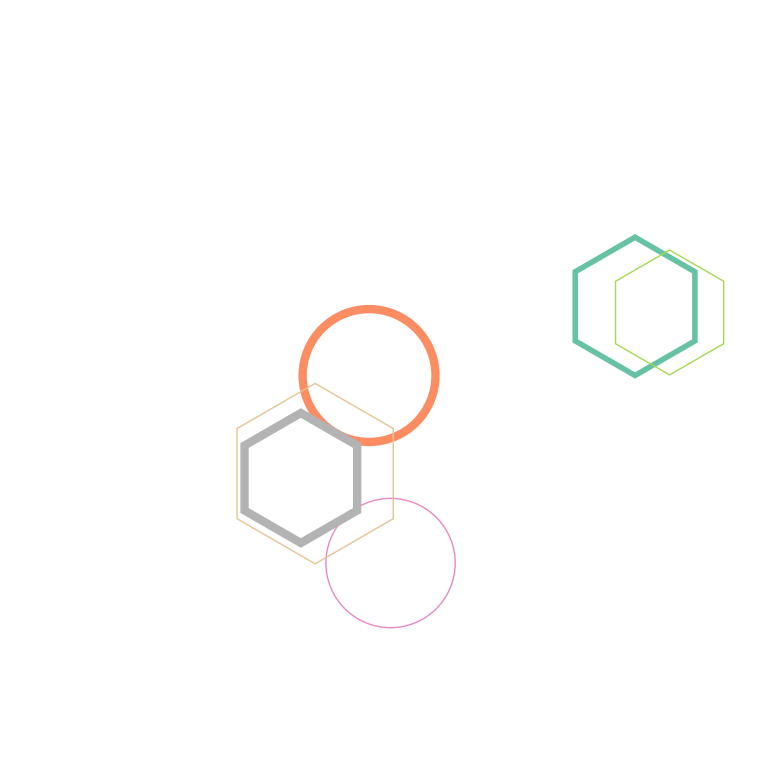[{"shape": "hexagon", "thickness": 2, "radius": 0.45, "center": [0.825, 0.602]}, {"shape": "circle", "thickness": 3, "radius": 0.43, "center": [0.479, 0.512]}, {"shape": "circle", "thickness": 0.5, "radius": 0.42, "center": [0.507, 0.269]}, {"shape": "hexagon", "thickness": 0.5, "radius": 0.41, "center": [0.87, 0.594]}, {"shape": "hexagon", "thickness": 0.5, "radius": 0.59, "center": [0.409, 0.385]}, {"shape": "hexagon", "thickness": 3, "radius": 0.42, "center": [0.391, 0.379]}]